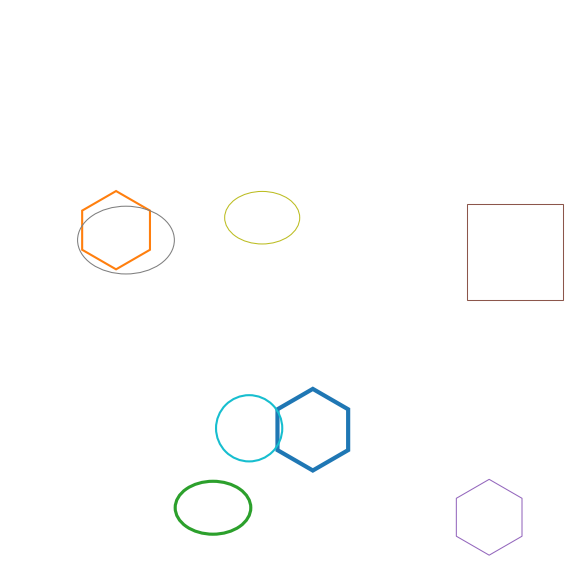[{"shape": "hexagon", "thickness": 2, "radius": 0.35, "center": [0.542, 0.255]}, {"shape": "hexagon", "thickness": 1, "radius": 0.34, "center": [0.201, 0.601]}, {"shape": "oval", "thickness": 1.5, "radius": 0.33, "center": [0.369, 0.12]}, {"shape": "hexagon", "thickness": 0.5, "radius": 0.33, "center": [0.847, 0.103]}, {"shape": "square", "thickness": 0.5, "radius": 0.42, "center": [0.892, 0.563]}, {"shape": "oval", "thickness": 0.5, "radius": 0.42, "center": [0.218, 0.583]}, {"shape": "oval", "thickness": 0.5, "radius": 0.32, "center": [0.454, 0.622]}, {"shape": "circle", "thickness": 1, "radius": 0.29, "center": [0.431, 0.258]}]